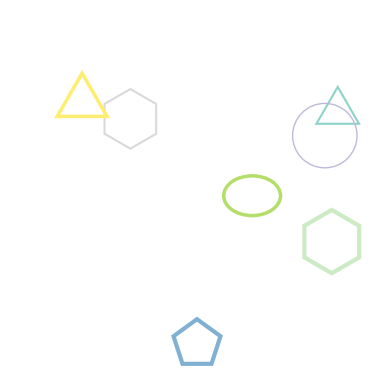[{"shape": "triangle", "thickness": 1.5, "radius": 0.32, "center": [0.877, 0.71]}, {"shape": "circle", "thickness": 1, "radius": 0.42, "center": [0.844, 0.648]}, {"shape": "pentagon", "thickness": 3, "radius": 0.32, "center": [0.512, 0.107]}, {"shape": "oval", "thickness": 2.5, "radius": 0.37, "center": [0.655, 0.492]}, {"shape": "hexagon", "thickness": 1.5, "radius": 0.39, "center": [0.339, 0.691]}, {"shape": "hexagon", "thickness": 3, "radius": 0.41, "center": [0.862, 0.373]}, {"shape": "triangle", "thickness": 2.5, "radius": 0.37, "center": [0.213, 0.735]}]